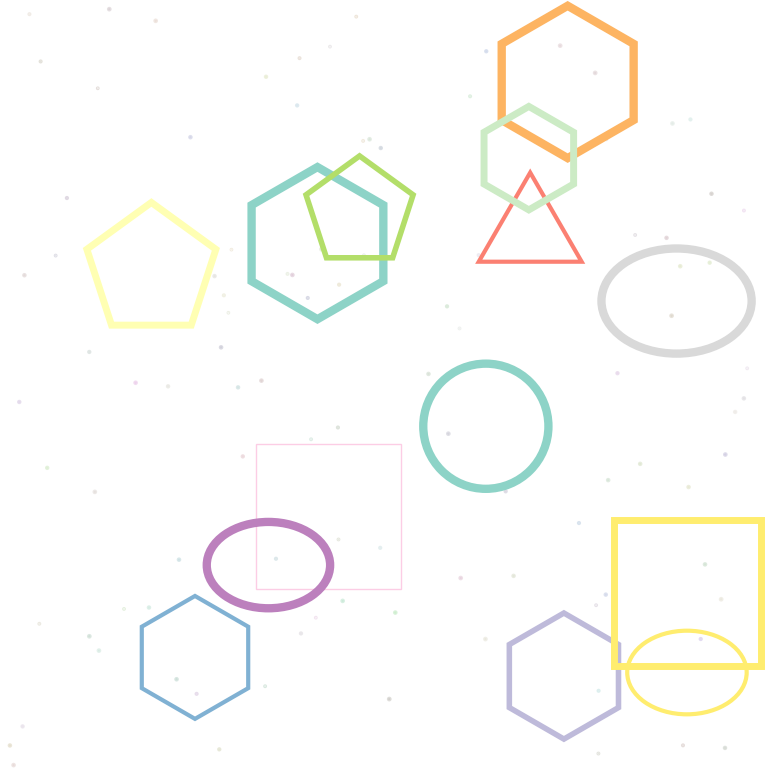[{"shape": "circle", "thickness": 3, "radius": 0.41, "center": [0.631, 0.446]}, {"shape": "hexagon", "thickness": 3, "radius": 0.49, "center": [0.412, 0.684]}, {"shape": "pentagon", "thickness": 2.5, "radius": 0.44, "center": [0.197, 0.649]}, {"shape": "hexagon", "thickness": 2, "radius": 0.41, "center": [0.732, 0.122]}, {"shape": "triangle", "thickness": 1.5, "radius": 0.39, "center": [0.689, 0.699]}, {"shape": "hexagon", "thickness": 1.5, "radius": 0.4, "center": [0.253, 0.146]}, {"shape": "hexagon", "thickness": 3, "radius": 0.49, "center": [0.737, 0.894]}, {"shape": "pentagon", "thickness": 2, "radius": 0.37, "center": [0.467, 0.724]}, {"shape": "square", "thickness": 0.5, "radius": 0.47, "center": [0.426, 0.329]}, {"shape": "oval", "thickness": 3, "radius": 0.49, "center": [0.879, 0.609]}, {"shape": "oval", "thickness": 3, "radius": 0.4, "center": [0.349, 0.266]}, {"shape": "hexagon", "thickness": 2.5, "radius": 0.34, "center": [0.687, 0.795]}, {"shape": "oval", "thickness": 1.5, "radius": 0.39, "center": [0.892, 0.127]}, {"shape": "square", "thickness": 2.5, "radius": 0.48, "center": [0.893, 0.23]}]